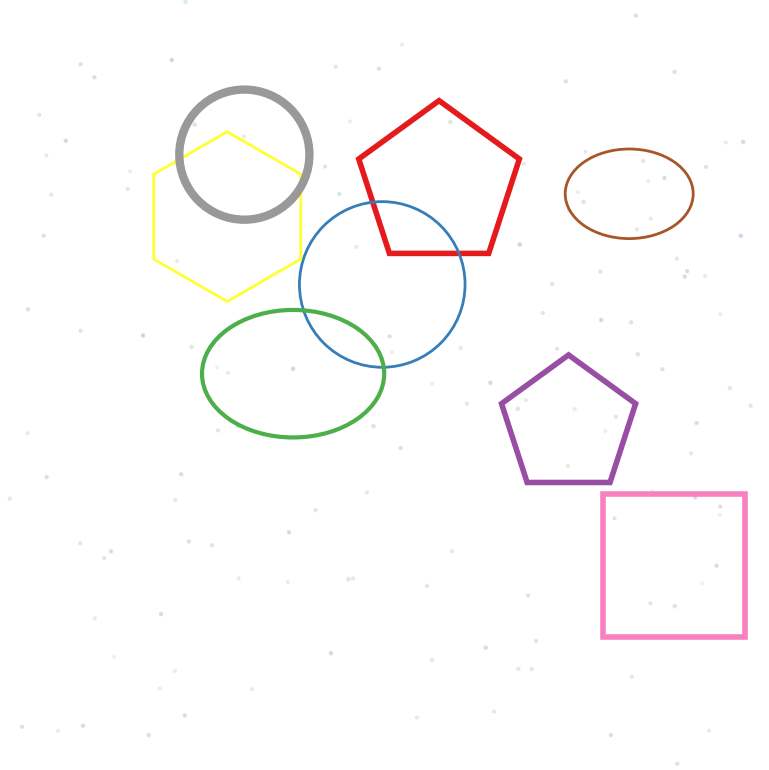[{"shape": "pentagon", "thickness": 2, "radius": 0.55, "center": [0.57, 0.76]}, {"shape": "circle", "thickness": 1, "radius": 0.54, "center": [0.496, 0.631]}, {"shape": "oval", "thickness": 1.5, "radius": 0.59, "center": [0.381, 0.515]}, {"shape": "pentagon", "thickness": 2, "radius": 0.46, "center": [0.738, 0.447]}, {"shape": "hexagon", "thickness": 1, "radius": 0.55, "center": [0.295, 0.719]}, {"shape": "oval", "thickness": 1, "radius": 0.42, "center": [0.817, 0.748]}, {"shape": "square", "thickness": 2, "radius": 0.46, "center": [0.876, 0.266]}, {"shape": "circle", "thickness": 3, "radius": 0.42, "center": [0.317, 0.799]}]